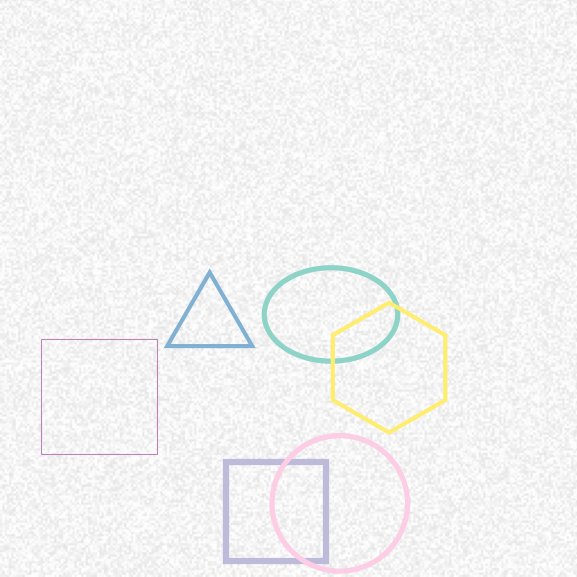[{"shape": "oval", "thickness": 2.5, "radius": 0.58, "center": [0.573, 0.455]}, {"shape": "square", "thickness": 3, "radius": 0.43, "center": [0.478, 0.113]}, {"shape": "triangle", "thickness": 2, "radius": 0.43, "center": [0.363, 0.442]}, {"shape": "circle", "thickness": 2.5, "radius": 0.59, "center": [0.588, 0.128]}, {"shape": "square", "thickness": 0.5, "radius": 0.5, "center": [0.171, 0.313]}, {"shape": "hexagon", "thickness": 2, "radius": 0.56, "center": [0.674, 0.363]}]